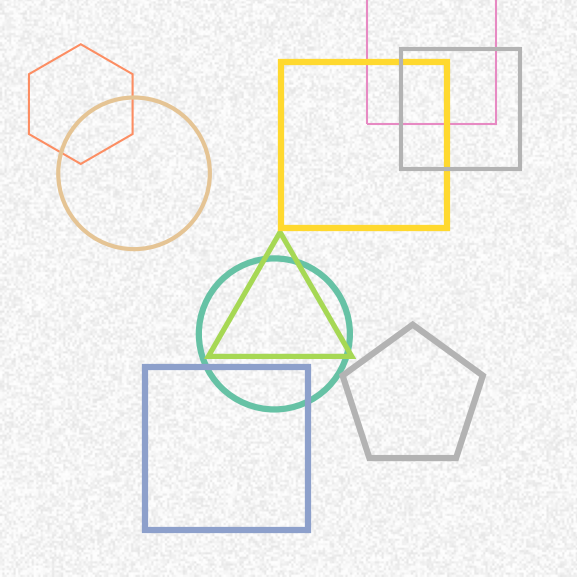[{"shape": "circle", "thickness": 3, "radius": 0.65, "center": [0.475, 0.421]}, {"shape": "hexagon", "thickness": 1, "radius": 0.52, "center": [0.14, 0.819]}, {"shape": "square", "thickness": 3, "radius": 0.7, "center": [0.393, 0.223]}, {"shape": "square", "thickness": 1, "radius": 0.56, "center": [0.747, 0.896]}, {"shape": "triangle", "thickness": 2.5, "radius": 0.72, "center": [0.485, 0.454]}, {"shape": "square", "thickness": 3, "radius": 0.72, "center": [0.631, 0.748]}, {"shape": "circle", "thickness": 2, "radius": 0.66, "center": [0.232, 0.699]}, {"shape": "pentagon", "thickness": 3, "radius": 0.64, "center": [0.715, 0.309]}, {"shape": "square", "thickness": 2, "radius": 0.52, "center": [0.797, 0.811]}]